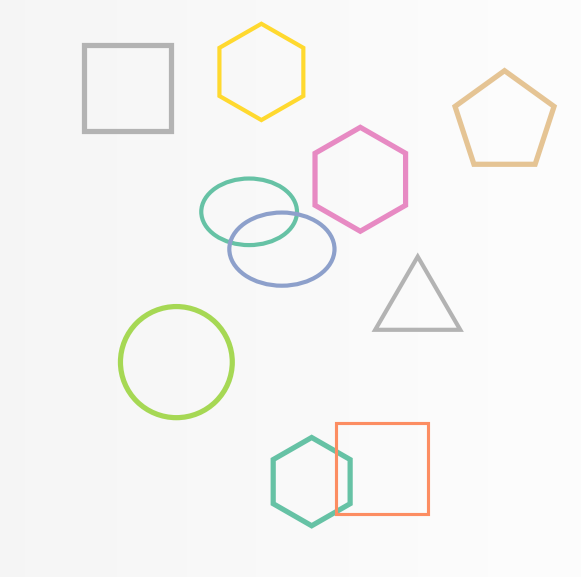[{"shape": "hexagon", "thickness": 2.5, "radius": 0.38, "center": [0.536, 0.165]}, {"shape": "oval", "thickness": 2, "radius": 0.41, "center": [0.429, 0.632]}, {"shape": "square", "thickness": 1.5, "radius": 0.4, "center": [0.657, 0.188]}, {"shape": "oval", "thickness": 2, "radius": 0.45, "center": [0.485, 0.568]}, {"shape": "hexagon", "thickness": 2.5, "radius": 0.45, "center": [0.62, 0.689]}, {"shape": "circle", "thickness": 2.5, "radius": 0.48, "center": [0.303, 0.372]}, {"shape": "hexagon", "thickness": 2, "radius": 0.42, "center": [0.45, 0.875]}, {"shape": "pentagon", "thickness": 2.5, "radius": 0.45, "center": [0.868, 0.787]}, {"shape": "square", "thickness": 2.5, "radius": 0.37, "center": [0.219, 0.847]}, {"shape": "triangle", "thickness": 2, "radius": 0.42, "center": [0.719, 0.47]}]